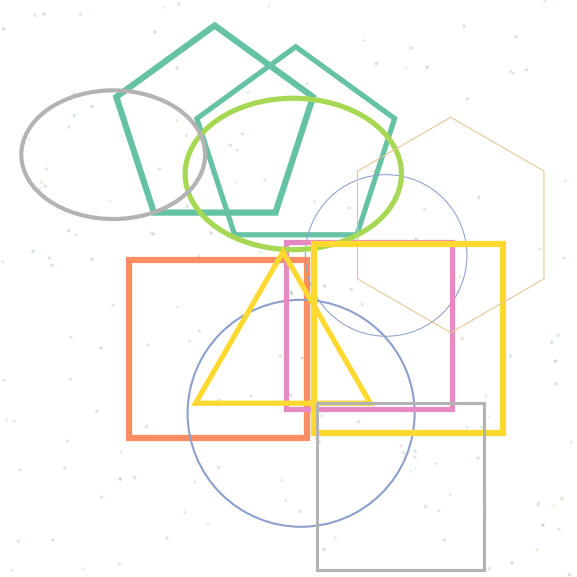[{"shape": "pentagon", "thickness": 2.5, "radius": 0.9, "center": [0.512, 0.738]}, {"shape": "pentagon", "thickness": 3, "radius": 0.9, "center": [0.372, 0.776]}, {"shape": "square", "thickness": 3, "radius": 0.77, "center": [0.378, 0.396]}, {"shape": "circle", "thickness": 0.5, "radius": 0.7, "center": [0.669, 0.557]}, {"shape": "circle", "thickness": 1, "radius": 0.98, "center": [0.521, 0.283]}, {"shape": "square", "thickness": 2.5, "radius": 0.72, "center": [0.639, 0.435]}, {"shape": "oval", "thickness": 2.5, "radius": 0.94, "center": [0.508, 0.698]}, {"shape": "square", "thickness": 3, "radius": 0.82, "center": [0.707, 0.414]}, {"shape": "triangle", "thickness": 2.5, "radius": 0.87, "center": [0.49, 0.388]}, {"shape": "hexagon", "thickness": 0.5, "radius": 0.93, "center": [0.78, 0.61]}, {"shape": "square", "thickness": 1.5, "radius": 0.72, "center": [0.693, 0.157]}, {"shape": "oval", "thickness": 2, "radius": 0.8, "center": [0.196, 0.731]}]